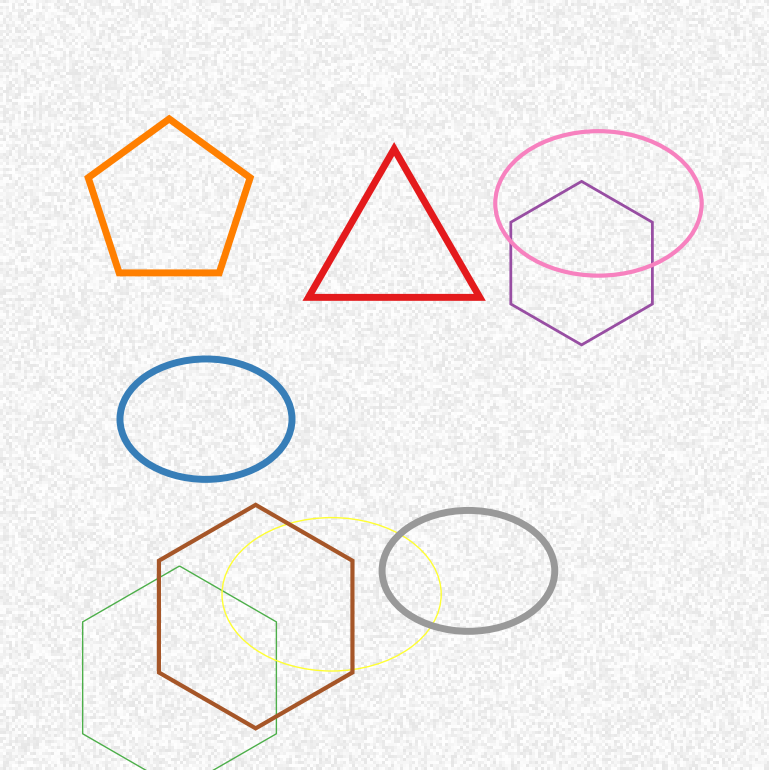[{"shape": "triangle", "thickness": 2.5, "radius": 0.64, "center": [0.512, 0.678]}, {"shape": "oval", "thickness": 2.5, "radius": 0.56, "center": [0.268, 0.456]}, {"shape": "hexagon", "thickness": 0.5, "radius": 0.73, "center": [0.233, 0.12]}, {"shape": "hexagon", "thickness": 1, "radius": 0.53, "center": [0.755, 0.658]}, {"shape": "pentagon", "thickness": 2.5, "radius": 0.55, "center": [0.22, 0.735]}, {"shape": "oval", "thickness": 0.5, "radius": 0.71, "center": [0.431, 0.228]}, {"shape": "hexagon", "thickness": 1.5, "radius": 0.73, "center": [0.332, 0.199]}, {"shape": "oval", "thickness": 1.5, "radius": 0.67, "center": [0.777, 0.736]}, {"shape": "oval", "thickness": 2.5, "radius": 0.56, "center": [0.608, 0.259]}]